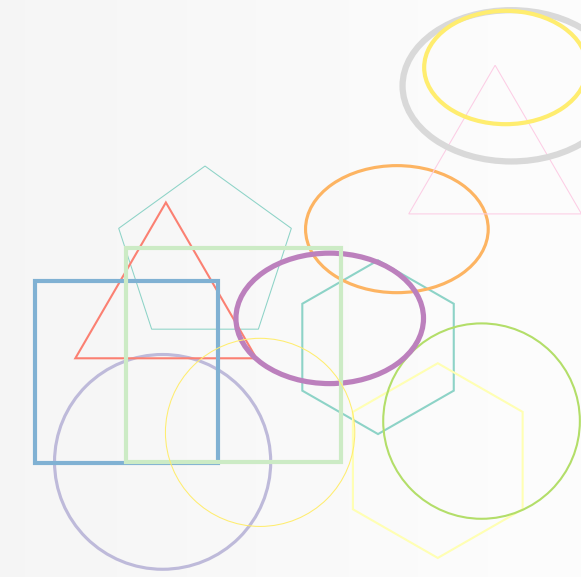[{"shape": "pentagon", "thickness": 0.5, "radius": 0.78, "center": [0.353, 0.555]}, {"shape": "hexagon", "thickness": 1, "radius": 0.75, "center": [0.65, 0.398]}, {"shape": "hexagon", "thickness": 1, "radius": 0.84, "center": [0.753, 0.202]}, {"shape": "circle", "thickness": 1.5, "radius": 0.93, "center": [0.28, 0.199]}, {"shape": "triangle", "thickness": 1, "radius": 0.9, "center": [0.285, 0.469]}, {"shape": "square", "thickness": 2, "radius": 0.79, "center": [0.217, 0.355]}, {"shape": "oval", "thickness": 1.5, "radius": 0.79, "center": [0.683, 0.602]}, {"shape": "circle", "thickness": 1, "radius": 0.85, "center": [0.828, 0.27]}, {"shape": "triangle", "thickness": 0.5, "radius": 0.86, "center": [0.852, 0.715]}, {"shape": "oval", "thickness": 3, "radius": 0.94, "center": [0.88, 0.851]}, {"shape": "oval", "thickness": 2.5, "radius": 0.81, "center": [0.567, 0.448]}, {"shape": "square", "thickness": 2, "radius": 0.93, "center": [0.402, 0.385]}, {"shape": "circle", "thickness": 0.5, "radius": 0.81, "center": [0.447, 0.25]}, {"shape": "oval", "thickness": 2, "radius": 0.7, "center": [0.87, 0.882]}]